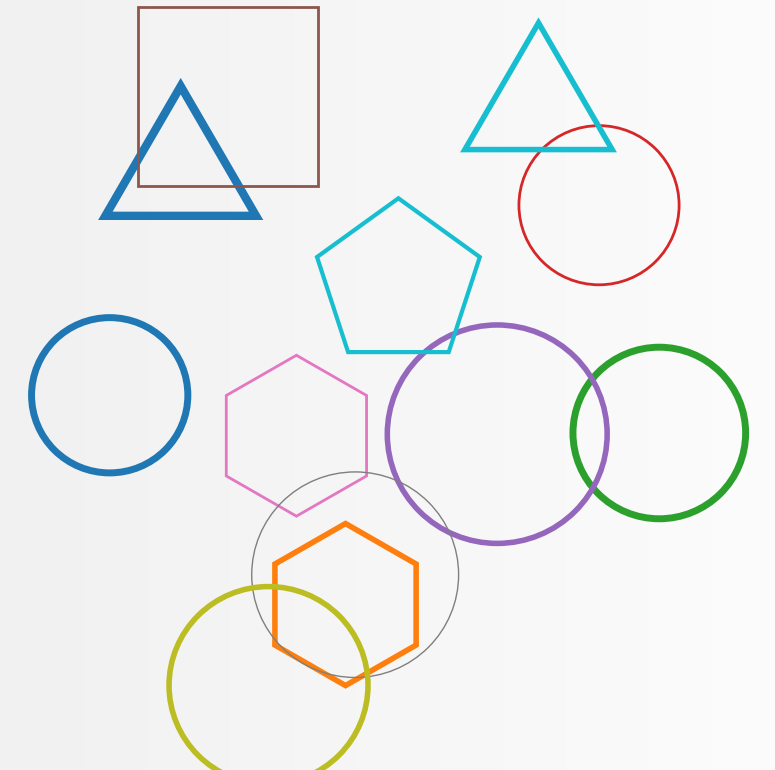[{"shape": "circle", "thickness": 2.5, "radius": 0.5, "center": [0.142, 0.487]}, {"shape": "triangle", "thickness": 3, "radius": 0.56, "center": [0.233, 0.776]}, {"shape": "hexagon", "thickness": 2, "radius": 0.53, "center": [0.446, 0.215]}, {"shape": "circle", "thickness": 2.5, "radius": 0.56, "center": [0.851, 0.438]}, {"shape": "circle", "thickness": 1, "radius": 0.52, "center": [0.773, 0.733]}, {"shape": "circle", "thickness": 2, "radius": 0.71, "center": [0.642, 0.436]}, {"shape": "square", "thickness": 1, "radius": 0.58, "center": [0.294, 0.875]}, {"shape": "hexagon", "thickness": 1, "radius": 0.52, "center": [0.382, 0.434]}, {"shape": "circle", "thickness": 0.5, "radius": 0.67, "center": [0.458, 0.254]}, {"shape": "circle", "thickness": 2, "radius": 0.64, "center": [0.346, 0.11]}, {"shape": "triangle", "thickness": 2, "radius": 0.55, "center": [0.695, 0.861]}, {"shape": "pentagon", "thickness": 1.5, "radius": 0.55, "center": [0.514, 0.632]}]